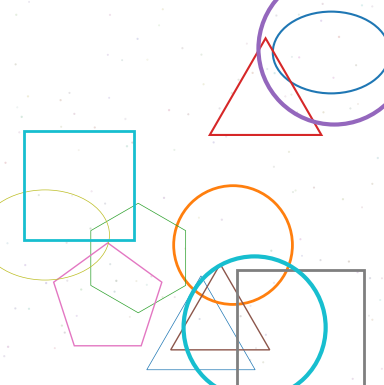[{"shape": "triangle", "thickness": 0.5, "radius": 0.81, "center": [0.522, 0.121]}, {"shape": "oval", "thickness": 1.5, "radius": 0.76, "center": [0.86, 0.864]}, {"shape": "circle", "thickness": 2, "radius": 0.77, "center": [0.605, 0.364]}, {"shape": "hexagon", "thickness": 0.5, "radius": 0.71, "center": [0.359, 0.33]}, {"shape": "triangle", "thickness": 1.5, "radius": 0.84, "center": [0.69, 0.733]}, {"shape": "circle", "thickness": 3, "radius": 0.99, "center": [0.868, 0.874]}, {"shape": "triangle", "thickness": 1, "radius": 0.74, "center": [0.572, 0.166]}, {"shape": "pentagon", "thickness": 1, "radius": 0.74, "center": [0.28, 0.221]}, {"shape": "square", "thickness": 2, "radius": 0.82, "center": [0.781, 0.134]}, {"shape": "oval", "thickness": 0.5, "radius": 0.84, "center": [0.117, 0.39]}, {"shape": "square", "thickness": 2, "radius": 0.71, "center": [0.205, 0.517]}, {"shape": "circle", "thickness": 3, "radius": 0.92, "center": [0.661, 0.15]}]